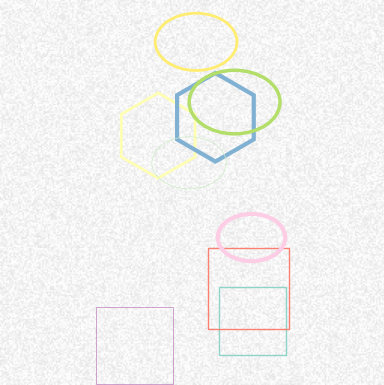[{"shape": "square", "thickness": 1, "radius": 0.44, "center": [0.656, 0.166]}, {"shape": "hexagon", "thickness": 2, "radius": 0.55, "center": [0.411, 0.648]}, {"shape": "square", "thickness": 1, "radius": 0.52, "center": [0.645, 0.251]}, {"shape": "hexagon", "thickness": 3, "radius": 0.57, "center": [0.56, 0.695]}, {"shape": "oval", "thickness": 2.5, "radius": 0.59, "center": [0.609, 0.735]}, {"shape": "oval", "thickness": 3, "radius": 0.44, "center": [0.653, 0.383]}, {"shape": "square", "thickness": 0.5, "radius": 0.5, "center": [0.349, 0.102]}, {"shape": "oval", "thickness": 0.5, "radius": 0.48, "center": [0.491, 0.577]}, {"shape": "oval", "thickness": 2, "radius": 0.53, "center": [0.509, 0.891]}]